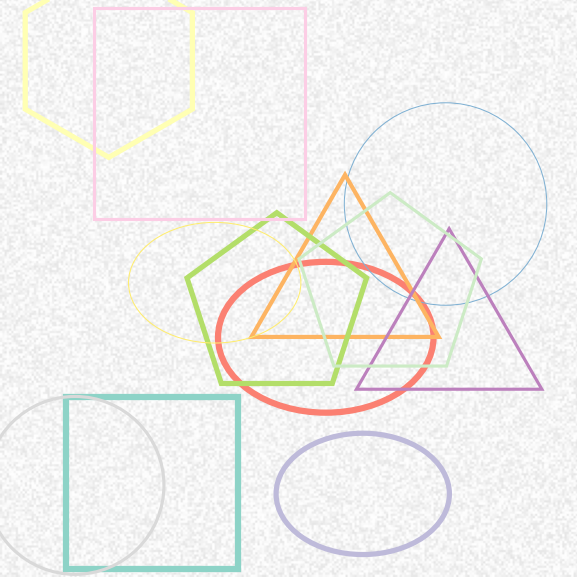[{"shape": "square", "thickness": 3, "radius": 0.74, "center": [0.263, 0.163]}, {"shape": "hexagon", "thickness": 2.5, "radius": 0.84, "center": [0.188, 0.894]}, {"shape": "oval", "thickness": 2.5, "radius": 0.75, "center": [0.628, 0.144]}, {"shape": "oval", "thickness": 3, "radius": 0.93, "center": [0.564, 0.415]}, {"shape": "circle", "thickness": 0.5, "radius": 0.88, "center": [0.772, 0.646]}, {"shape": "triangle", "thickness": 2, "radius": 0.94, "center": [0.598, 0.509]}, {"shape": "pentagon", "thickness": 2.5, "radius": 0.82, "center": [0.479, 0.467]}, {"shape": "square", "thickness": 1.5, "radius": 0.91, "center": [0.346, 0.802]}, {"shape": "circle", "thickness": 1.5, "radius": 0.77, "center": [0.13, 0.159]}, {"shape": "triangle", "thickness": 1.5, "radius": 0.93, "center": [0.778, 0.418]}, {"shape": "pentagon", "thickness": 1.5, "radius": 0.83, "center": [0.676, 0.5]}, {"shape": "oval", "thickness": 0.5, "radius": 0.75, "center": [0.372, 0.51]}]